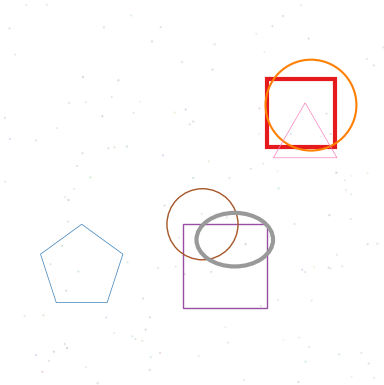[{"shape": "square", "thickness": 3, "radius": 0.44, "center": [0.782, 0.707]}, {"shape": "pentagon", "thickness": 0.5, "radius": 0.56, "center": [0.212, 0.305]}, {"shape": "square", "thickness": 1, "radius": 0.55, "center": [0.584, 0.308]}, {"shape": "circle", "thickness": 1.5, "radius": 0.59, "center": [0.808, 0.727]}, {"shape": "circle", "thickness": 1, "radius": 0.46, "center": [0.526, 0.418]}, {"shape": "triangle", "thickness": 0.5, "radius": 0.48, "center": [0.793, 0.638]}, {"shape": "oval", "thickness": 3, "radius": 0.5, "center": [0.61, 0.378]}]